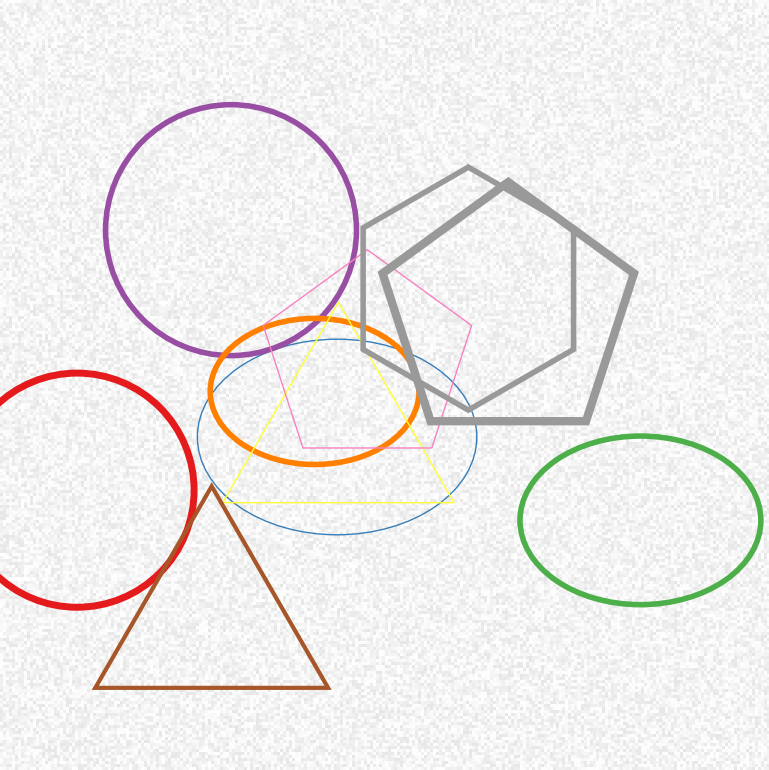[{"shape": "circle", "thickness": 2.5, "radius": 0.76, "center": [0.1, 0.363]}, {"shape": "oval", "thickness": 0.5, "radius": 0.91, "center": [0.438, 0.432]}, {"shape": "oval", "thickness": 2, "radius": 0.78, "center": [0.832, 0.324]}, {"shape": "circle", "thickness": 2, "radius": 0.81, "center": [0.3, 0.701]}, {"shape": "oval", "thickness": 2, "radius": 0.68, "center": [0.409, 0.492]}, {"shape": "triangle", "thickness": 0.5, "radius": 0.87, "center": [0.439, 0.434]}, {"shape": "triangle", "thickness": 1.5, "radius": 0.87, "center": [0.275, 0.194]}, {"shape": "pentagon", "thickness": 0.5, "radius": 0.71, "center": [0.477, 0.533]}, {"shape": "hexagon", "thickness": 2, "radius": 0.79, "center": [0.608, 0.625]}, {"shape": "pentagon", "thickness": 3, "radius": 0.86, "center": [0.66, 0.592]}]